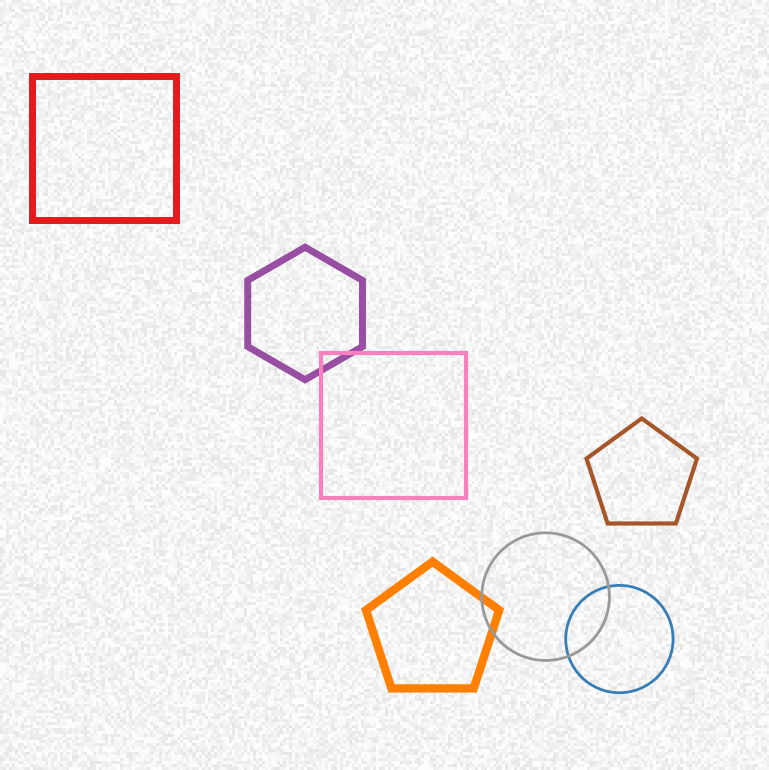[{"shape": "square", "thickness": 2.5, "radius": 0.47, "center": [0.135, 0.808]}, {"shape": "circle", "thickness": 1, "radius": 0.35, "center": [0.804, 0.17]}, {"shape": "hexagon", "thickness": 2.5, "radius": 0.43, "center": [0.396, 0.593]}, {"shape": "pentagon", "thickness": 3, "radius": 0.45, "center": [0.562, 0.18]}, {"shape": "pentagon", "thickness": 1.5, "radius": 0.38, "center": [0.833, 0.381]}, {"shape": "square", "thickness": 1.5, "radius": 0.47, "center": [0.511, 0.447]}, {"shape": "circle", "thickness": 1, "radius": 0.41, "center": [0.709, 0.225]}]